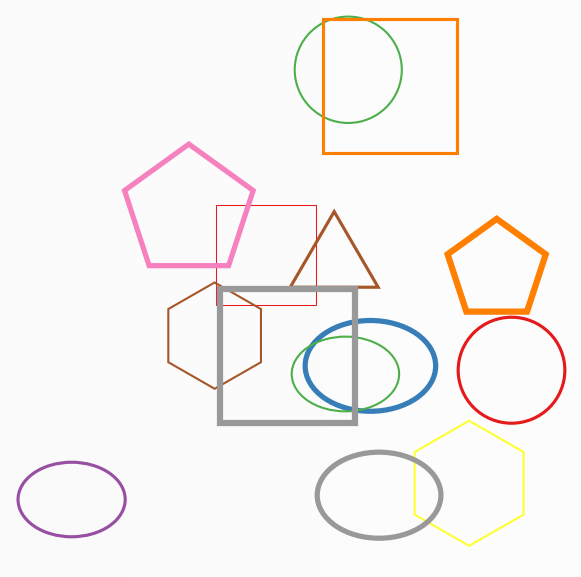[{"shape": "circle", "thickness": 1.5, "radius": 0.46, "center": [0.88, 0.358]}, {"shape": "square", "thickness": 0.5, "radius": 0.43, "center": [0.458, 0.558]}, {"shape": "oval", "thickness": 2.5, "radius": 0.56, "center": [0.637, 0.366]}, {"shape": "oval", "thickness": 1, "radius": 0.46, "center": [0.594, 0.352]}, {"shape": "circle", "thickness": 1, "radius": 0.46, "center": [0.599, 0.878]}, {"shape": "oval", "thickness": 1.5, "radius": 0.46, "center": [0.123, 0.134]}, {"shape": "square", "thickness": 1.5, "radius": 0.58, "center": [0.671, 0.85]}, {"shape": "pentagon", "thickness": 3, "radius": 0.44, "center": [0.855, 0.531]}, {"shape": "hexagon", "thickness": 1, "radius": 0.54, "center": [0.807, 0.162]}, {"shape": "triangle", "thickness": 1.5, "radius": 0.44, "center": [0.575, 0.545]}, {"shape": "hexagon", "thickness": 1, "radius": 0.46, "center": [0.369, 0.418]}, {"shape": "pentagon", "thickness": 2.5, "radius": 0.58, "center": [0.325, 0.633]}, {"shape": "square", "thickness": 3, "radius": 0.58, "center": [0.495, 0.383]}, {"shape": "oval", "thickness": 2.5, "radius": 0.53, "center": [0.652, 0.142]}]